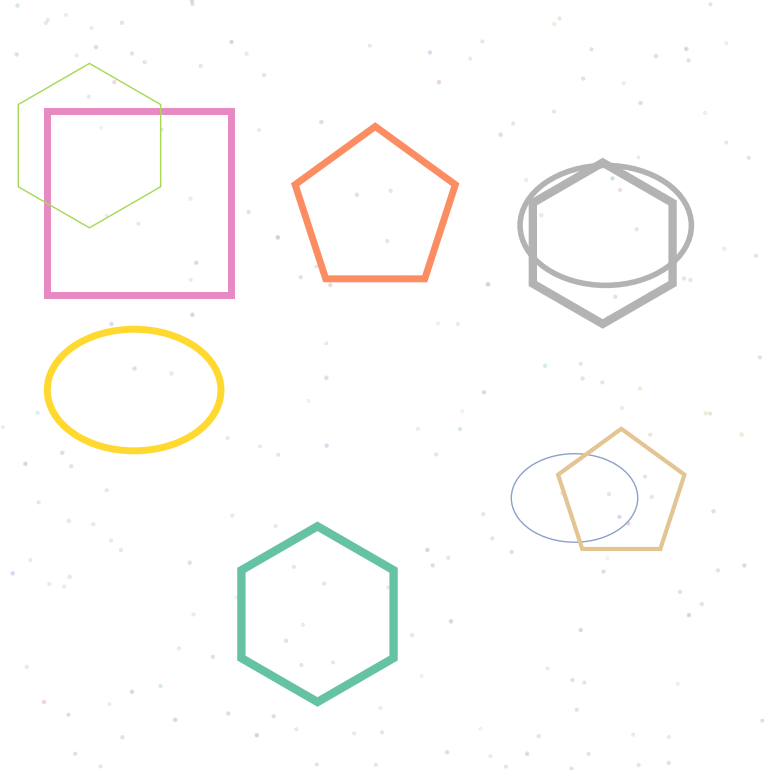[{"shape": "hexagon", "thickness": 3, "radius": 0.57, "center": [0.412, 0.202]}, {"shape": "pentagon", "thickness": 2.5, "radius": 0.55, "center": [0.487, 0.726]}, {"shape": "oval", "thickness": 0.5, "radius": 0.41, "center": [0.746, 0.353]}, {"shape": "square", "thickness": 2.5, "radius": 0.6, "center": [0.181, 0.736]}, {"shape": "hexagon", "thickness": 0.5, "radius": 0.53, "center": [0.116, 0.811]}, {"shape": "oval", "thickness": 2.5, "radius": 0.56, "center": [0.174, 0.493]}, {"shape": "pentagon", "thickness": 1.5, "radius": 0.43, "center": [0.807, 0.357]}, {"shape": "hexagon", "thickness": 3, "radius": 0.52, "center": [0.783, 0.684]}, {"shape": "oval", "thickness": 2, "radius": 0.56, "center": [0.787, 0.707]}]